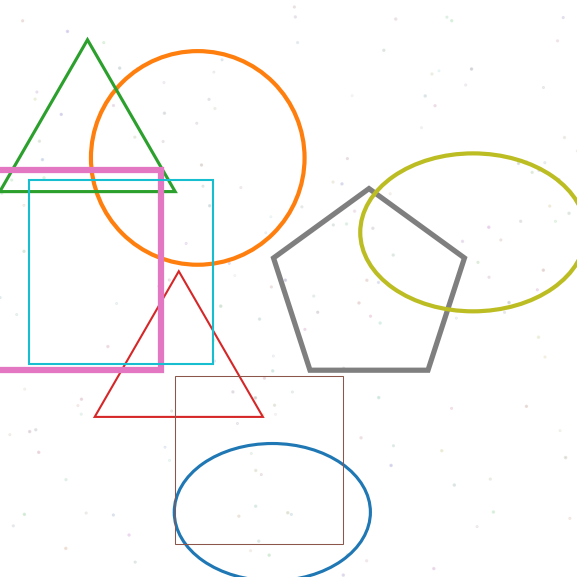[{"shape": "oval", "thickness": 1.5, "radius": 0.85, "center": [0.472, 0.112]}, {"shape": "circle", "thickness": 2, "radius": 0.92, "center": [0.342, 0.726]}, {"shape": "triangle", "thickness": 1.5, "radius": 0.88, "center": [0.151, 0.755]}, {"shape": "triangle", "thickness": 1, "radius": 0.84, "center": [0.31, 0.361]}, {"shape": "square", "thickness": 0.5, "radius": 0.73, "center": [0.448, 0.203]}, {"shape": "square", "thickness": 3, "radius": 0.87, "center": [0.105, 0.531]}, {"shape": "pentagon", "thickness": 2.5, "radius": 0.87, "center": [0.639, 0.499]}, {"shape": "oval", "thickness": 2, "radius": 0.98, "center": [0.819, 0.597]}, {"shape": "square", "thickness": 1, "radius": 0.79, "center": [0.21, 0.528]}]